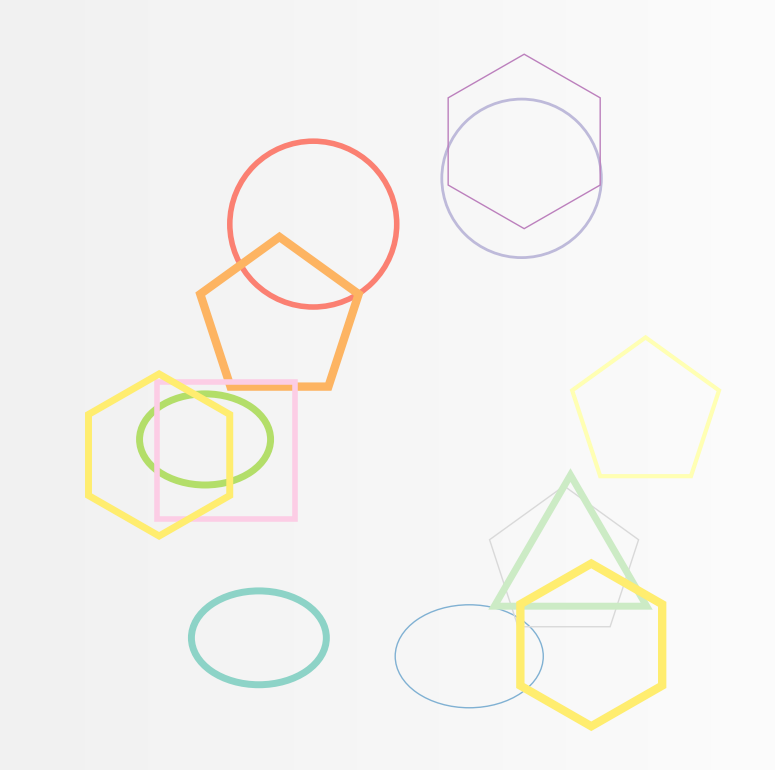[{"shape": "oval", "thickness": 2.5, "radius": 0.44, "center": [0.334, 0.172]}, {"shape": "pentagon", "thickness": 1.5, "radius": 0.5, "center": [0.833, 0.462]}, {"shape": "circle", "thickness": 1, "radius": 0.51, "center": [0.673, 0.768]}, {"shape": "circle", "thickness": 2, "radius": 0.54, "center": [0.404, 0.709]}, {"shape": "oval", "thickness": 0.5, "radius": 0.48, "center": [0.605, 0.148]}, {"shape": "pentagon", "thickness": 3, "radius": 0.54, "center": [0.361, 0.585]}, {"shape": "oval", "thickness": 2.5, "radius": 0.42, "center": [0.265, 0.429]}, {"shape": "square", "thickness": 2, "radius": 0.45, "center": [0.292, 0.415]}, {"shape": "pentagon", "thickness": 0.5, "radius": 0.51, "center": [0.728, 0.268]}, {"shape": "hexagon", "thickness": 0.5, "radius": 0.57, "center": [0.676, 0.816]}, {"shape": "triangle", "thickness": 2.5, "radius": 0.57, "center": [0.736, 0.269]}, {"shape": "hexagon", "thickness": 3, "radius": 0.53, "center": [0.763, 0.162]}, {"shape": "hexagon", "thickness": 2.5, "radius": 0.53, "center": [0.205, 0.409]}]